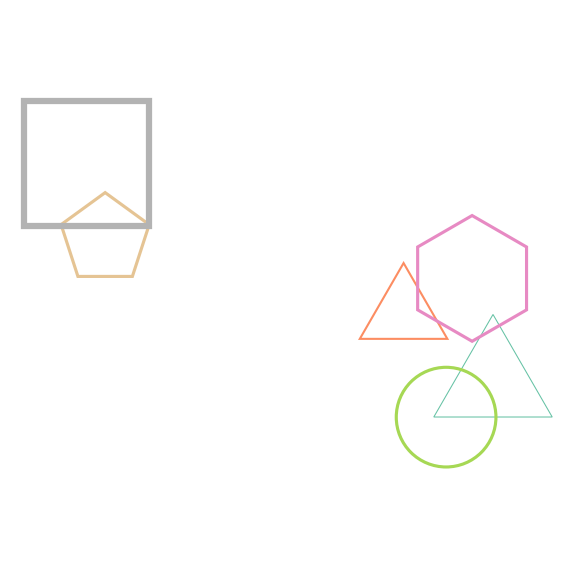[{"shape": "triangle", "thickness": 0.5, "radius": 0.59, "center": [0.854, 0.336]}, {"shape": "triangle", "thickness": 1, "radius": 0.44, "center": [0.699, 0.456]}, {"shape": "hexagon", "thickness": 1.5, "radius": 0.54, "center": [0.817, 0.517]}, {"shape": "circle", "thickness": 1.5, "radius": 0.43, "center": [0.772, 0.277]}, {"shape": "pentagon", "thickness": 1.5, "radius": 0.4, "center": [0.182, 0.585]}, {"shape": "square", "thickness": 3, "radius": 0.54, "center": [0.15, 0.716]}]